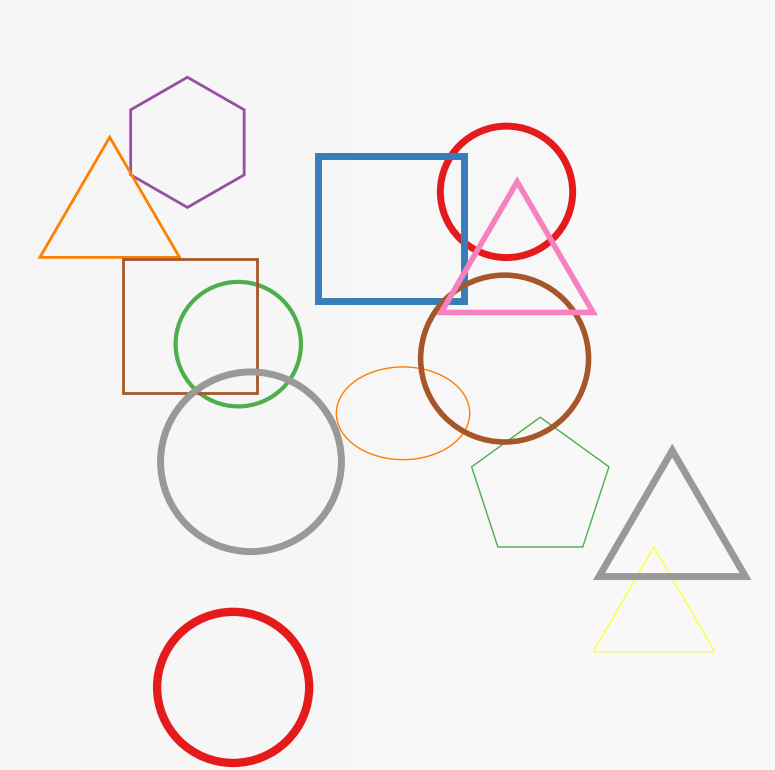[{"shape": "circle", "thickness": 3, "radius": 0.49, "center": [0.301, 0.107]}, {"shape": "circle", "thickness": 2.5, "radius": 0.43, "center": [0.654, 0.751]}, {"shape": "square", "thickness": 2.5, "radius": 0.47, "center": [0.504, 0.703]}, {"shape": "circle", "thickness": 1.5, "radius": 0.4, "center": [0.307, 0.553]}, {"shape": "pentagon", "thickness": 0.5, "radius": 0.47, "center": [0.697, 0.365]}, {"shape": "hexagon", "thickness": 1, "radius": 0.42, "center": [0.242, 0.815]}, {"shape": "oval", "thickness": 0.5, "radius": 0.43, "center": [0.52, 0.463]}, {"shape": "triangle", "thickness": 1, "radius": 0.52, "center": [0.142, 0.718]}, {"shape": "triangle", "thickness": 0.5, "radius": 0.45, "center": [0.844, 0.199]}, {"shape": "square", "thickness": 1, "radius": 0.43, "center": [0.245, 0.577]}, {"shape": "circle", "thickness": 2, "radius": 0.54, "center": [0.651, 0.534]}, {"shape": "triangle", "thickness": 2, "radius": 0.57, "center": [0.667, 0.651]}, {"shape": "triangle", "thickness": 2.5, "radius": 0.55, "center": [0.867, 0.306]}, {"shape": "circle", "thickness": 2.5, "radius": 0.58, "center": [0.324, 0.4]}]